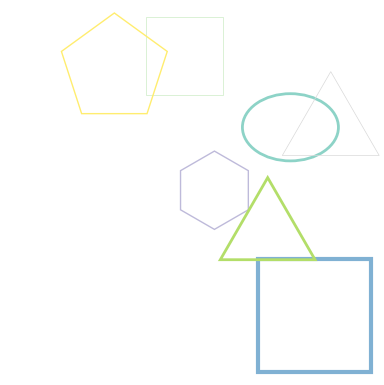[{"shape": "oval", "thickness": 2, "radius": 0.62, "center": [0.754, 0.669]}, {"shape": "hexagon", "thickness": 1, "radius": 0.51, "center": [0.557, 0.506]}, {"shape": "square", "thickness": 3, "radius": 0.73, "center": [0.816, 0.18]}, {"shape": "triangle", "thickness": 2, "radius": 0.71, "center": [0.695, 0.396]}, {"shape": "triangle", "thickness": 0.5, "radius": 0.73, "center": [0.859, 0.669]}, {"shape": "square", "thickness": 0.5, "radius": 0.5, "center": [0.479, 0.854]}, {"shape": "pentagon", "thickness": 1, "radius": 0.72, "center": [0.297, 0.822]}]